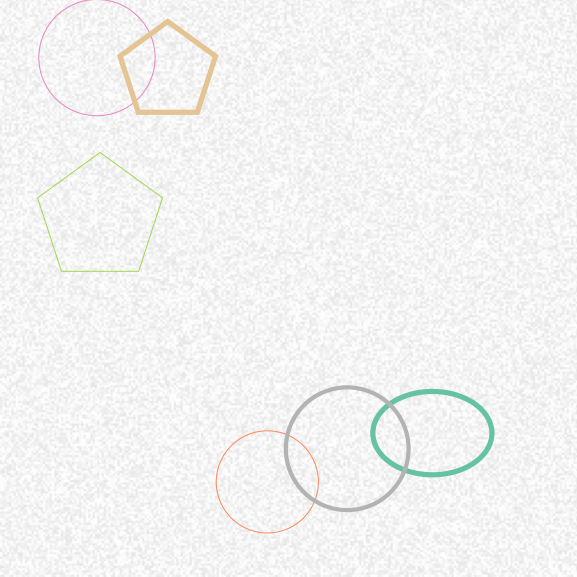[{"shape": "oval", "thickness": 2.5, "radius": 0.52, "center": [0.749, 0.249]}, {"shape": "circle", "thickness": 0.5, "radius": 0.44, "center": [0.463, 0.165]}, {"shape": "circle", "thickness": 0.5, "radius": 0.5, "center": [0.168, 0.899]}, {"shape": "pentagon", "thickness": 0.5, "radius": 0.57, "center": [0.173, 0.621]}, {"shape": "pentagon", "thickness": 2.5, "radius": 0.43, "center": [0.291, 0.875]}, {"shape": "circle", "thickness": 2, "radius": 0.53, "center": [0.601, 0.222]}]